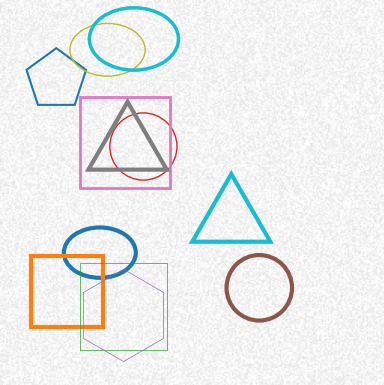[{"shape": "oval", "thickness": 3, "radius": 0.47, "center": [0.259, 0.344]}, {"shape": "pentagon", "thickness": 1.5, "radius": 0.41, "center": [0.146, 0.793]}, {"shape": "square", "thickness": 3, "radius": 0.46, "center": [0.174, 0.244]}, {"shape": "square", "thickness": 0.5, "radius": 0.57, "center": [0.32, 0.204]}, {"shape": "circle", "thickness": 1, "radius": 0.44, "center": [0.372, 0.619]}, {"shape": "hexagon", "thickness": 0.5, "radius": 0.6, "center": [0.321, 0.181]}, {"shape": "circle", "thickness": 3, "radius": 0.43, "center": [0.673, 0.252]}, {"shape": "square", "thickness": 2, "radius": 0.59, "center": [0.325, 0.63]}, {"shape": "triangle", "thickness": 3, "radius": 0.59, "center": [0.331, 0.618]}, {"shape": "oval", "thickness": 1, "radius": 0.49, "center": [0.279, 0.871]}, {"shape": "oval", "thickness": 2.5, "radius": 0.58, "center": [0.348, 0.899]}, {"shape": "triangle", "thickness": 3, "radius": 0.59, "center": [0.601, 0.431]}]